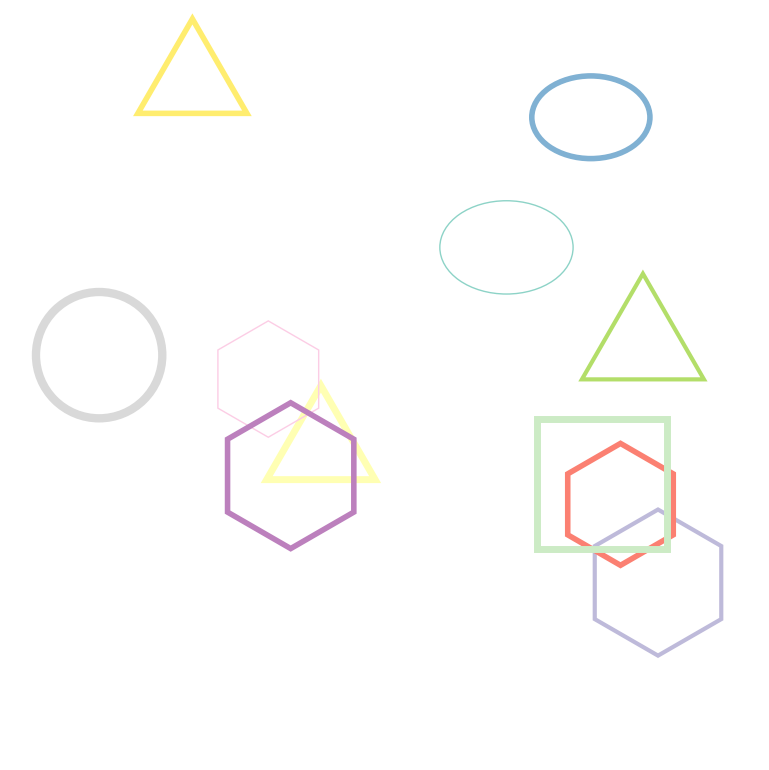[{"shape": "oval", "thickness": 0.5, "radius": 0.43, "center": [0.658, 0.679]}, {"shape": "triangle", "thickness": 2.5, "radius": 0.41, "center": [0.417, 0.418]}, {"shape": "hexagon", "thickness": 1.5, "radius": 0.47, "center": [0.855, 0.243]}, {"shape": "hexagon", "thickness": 2, "radius": 0.4, "center": [0.806, 0.345]}, {"shape": "oval", "thickness": 2, "radius": 0.38, "center": [0.767, 0.848]}, {"shape": "triangle", "thickness": 1.5, "radius": 0.46, "center": [0.835, 0.553]}, {"shape": "hexagon", "thickness": 0.5, "radius": 0.38, "center": [0.348, 0.508]}, {"shape": "circle", "thickness": 3, "radius": 0.41, "center": [0.129, 0.539]}, {"shape": "hexagon", "thickness": 2, "radius": 0.47, "center": [0.378, 0.382]}, {"shape": "square", "thickness": 2.5, "radius": 0.42, "center": [0.782, 0.371]}, {"shape": "triangle", "thickness": 2, "radius": 0.41, "center": [0.25, 0.894]}]